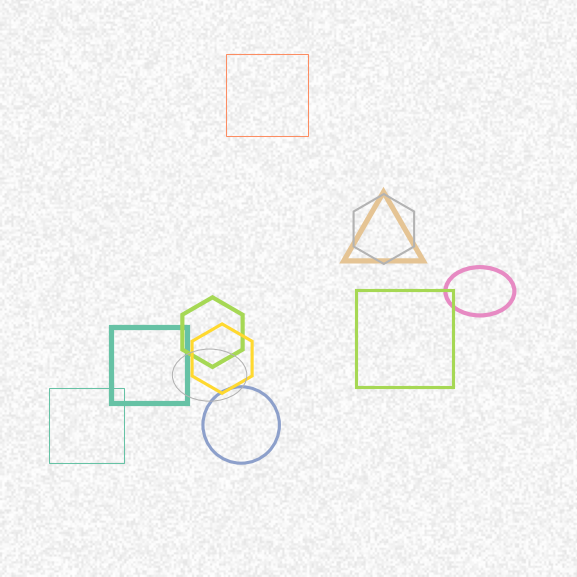[{"shape": "square", "thickness": 2.5, "radius": 0.33, "center": [0.258, 0.367]}, {"shape": "square", "thickness": 0.5, "radius": 0.33, "center": [0.15, 0.263]}, {"shape": "square", "thickness": 0.5, "radius": 0.35, "center": [0.462, 0.835]}, {"shape": "circle", "thickness": 1.5, "radius": 0.33, "center": [0.418, 0.263]}, {"shape": "oval", "thickness": 2, "radius": 0.3, "center": [0.831, 0.495]}, {"shape": "square", "thickness": 1.5, "radius": 0.42, "center": [0.701, 0.412]}, {"shape": "hexagon", "thickness": 2, "radius": 0.3, "center": [0.368, 0.424]}, {"shape": "hexagon", "thickness": 1.5, "radius": 0.3, "center": [0.385, 0.378]}, {"shape": "triangle", "thickness": 2.5, "radius": 0.4, "center": [0.664, 0.587]}, {"shape": "oval", "thickness": 0.5, "radius": 0.32, "center": [0.363, 0.35]}, {"shape": "hexagon", "thickness": 1, "radius": 0.3, "center": [0.665, 0.603]}]